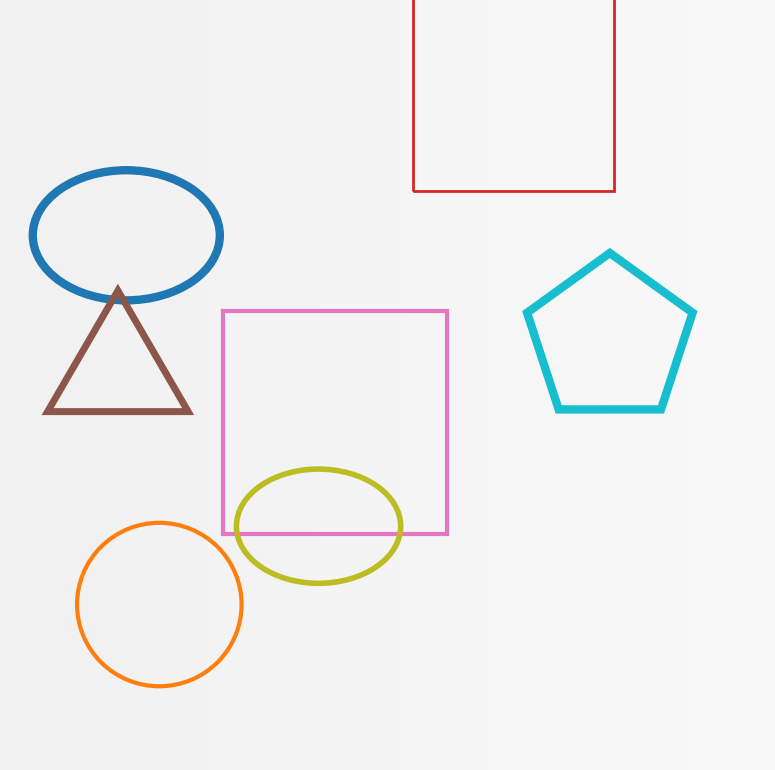[{"shape": "oval", "thickness": 3, "radius": 0.6, "center": [0.163, 0.694]}, {"shape": "circle", "thickness": 1.5, "radius": 0.53, "center": [0.206, 0.215]}, {"shape": "square", "thickness": 1, "radius": 0.65, "center": [0.662, 0.882]}, {"shape": "triangle", "thickness": 2.5, "radius": 0.52, "center": [0.152, 0.518]}, {"shape": "square", "thickness": 1.5, "radius": 0.72, "center": [0.432, 0.452]}, {"shape": "oval", "thickness": 2, "radius": 0.53, "center": [0.411, 0.317]}, {"shape": "pentagon", "thickness": 3, "radius": 0.56, "center": [0.787, 0.559]}]